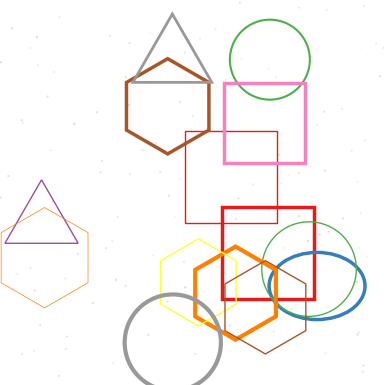[{"shape": "square", "thickness": 1, "radius": 0.6, "center": [0.6, 0.541]}, {"shape": "square", "thickness": 2.5, "radius": 0.59, "center": [0.696, 0.343]}, {"shape": "oval", "thickness": 2.5, "radius": 0.62, "center": [0.824, 0.257]}, {"shape": "circle", "thickness": 1, "radius": 0.61, "center": [0.803, 0.301]}, {"shape": "circle", "thickness": 1.5, "radius": 0.52, "center": [0.701, 0.845]}, {"shape": "triangle", "thickness": 1, "radius": 0.55, "center": [0.108, 0.423]}, {"shape": "hexagon", "thickness": 3, "radius": 0.6, "center": [0.612, 0.239]}, {"shape": "hexagon", "thickness": 0.5, "radius": 0.65, "center": [0.116, 0.331]}, {"shape": "hexagon", "thickness": 1, "radius": 0.57, "center": [0.515, 0.267]}, {"shape": "hexagon", "thickness": 1, "radius": 0.61, "center": [0.689, 0.202]}, {"shape": "hexagon", "thickness": 2.5, "radius": 0.62, "center": [0.436, 0.724]}, {"shape": "square", "thickness": 2.5, "radius": 0.52, "center": [0.687, 0.68]}, {"shape": "circle", "thickness": 3, "radius": 0.62, "center": [0.449, 0.11]}, {"shape": "triangle", "thickness": 2, "radius": 0.59, "center": [0.448, 0.845]}]